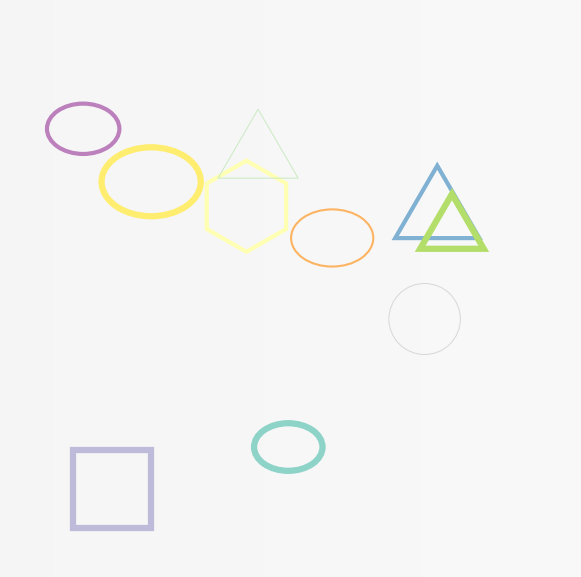[{"shape": "oval", "thickness": 3, "radius": 0.29, "center": [0.496, 0.225]}, {"shape": "hexagon", "thickness": 2, "radius": 0.39, "center": [0.424, 0.642]}, {"shape": "square", "thickness": 3, "radius": 0.34, "center": [0.192, 0.153]}, {"shape": "triangle", "thickness": 2, "radius": 0.42, "center": [0.752, 0.629]}, {"shape": "oval", "thickness": 1, "radius": 0.35, "center": [0.572, 0.587]}, {"shape": "triangle", "thickness": 3, "radius": 0.32, "center": [0.778, 0.6]}, {"shape": "circle", "thickness": 0.5, "radius": 0.31, "center": [0.731, 0.447]}, {"shape": "oval", "thickness": 2, "radius": 0.31, "center": [0.143, 0.776]}, {"shape": "triangle", "thickness": 0.5, "radius": 0.4, "center": [0.444, 0.73]}, {"shape": "oval", "thickness": 3, "radius": 0.43, "center": [0.26, 0.684]}]